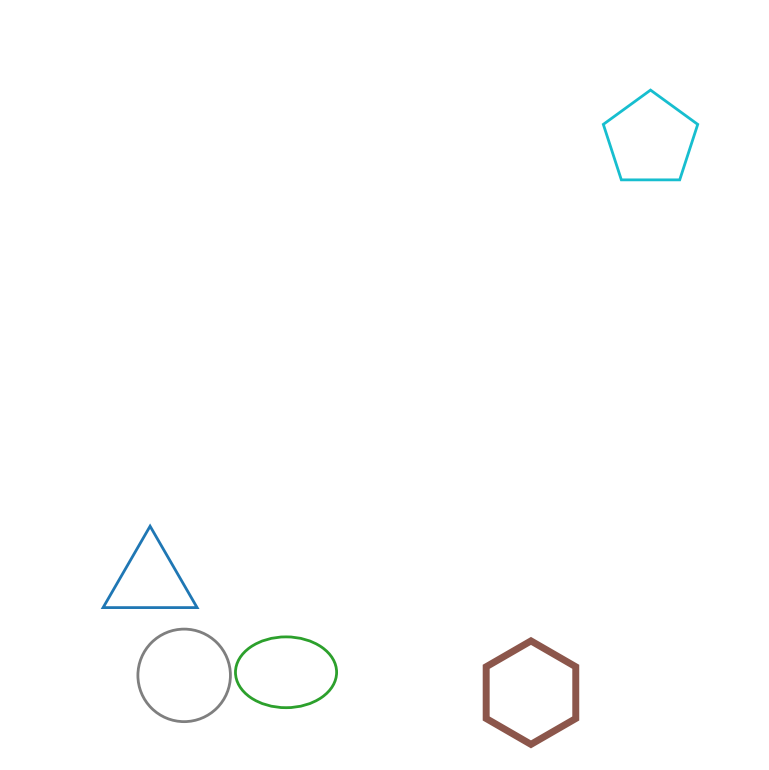[{"shape": "triangle", "thickness": 1, "radius": 0.35, "center": [0.195, 0.246]}, {"shape": "oval", "thickness": 1, "radius": 0.33, "center": [0.371, 0.127]}, {"shape": "hexagon", "thickness": 2.5, "radius": 0.34, "center": [0.69, 0.1]}, {"shape": "circle", "thickness": 1, "radius": 0.3, "center": [0.239, 0.123]}, {"shape": "pentagon", "thickness": 1, "radius": 0.32, "center": [0.845, 0.819]}]